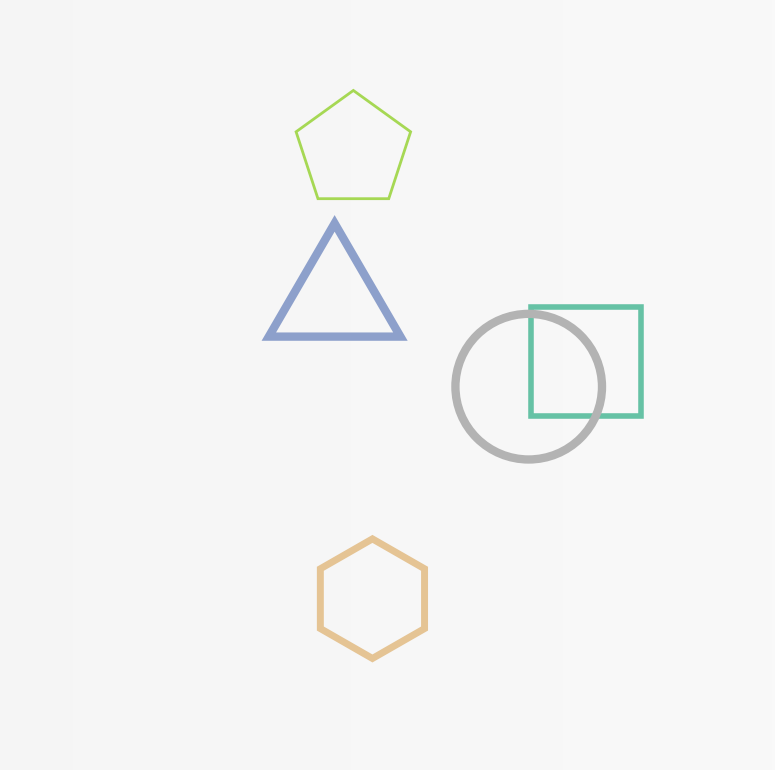[{"shape": "square", "thickness": 2, "radius": 0.35, "center": [0.756, 0.53]}, {"shape": "triangle", "thickness": 3, "radius": 0.49, "center": [0.432, 0.612]}, {"shape": "pentagon", "thickness": 1, "radius": 0.39, "center": [0.456, 0.805]}, {"shape": "hexagon", "thickness": 2.5, "radius": 0.39, "center": [0.481, 0.223]}, {"shape": "circle", "thickness": 3, "radius": 0.47, "center": [0.682, 0.498]}]